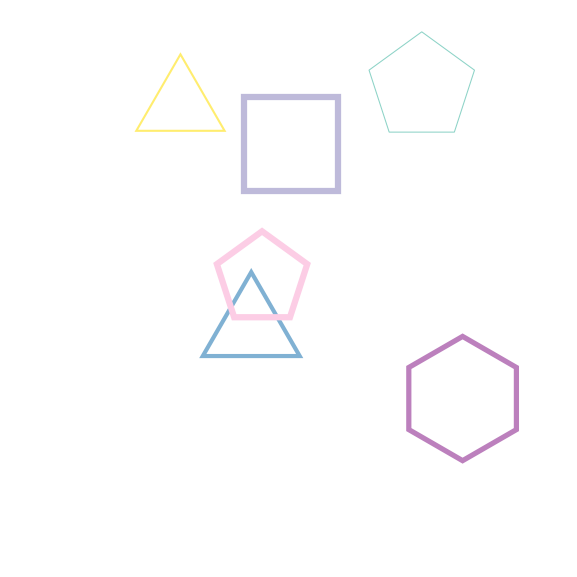[{"shape": "pentagon", "thickness": 0.5, "radius": 0.48, "center": [0.73, 0.848]}, {"shape": "square", "thickness": 3, "radius": 0.4, "center": [0.504, 0.75]}, {"shape": "triangle", "thickness": 2, "radius": 0.48, "center": [0.435, 0.431]}, {"shape": "pentagon", "thickness": 3, "radius": 0.41, "center": [0.454, 0.516]}, {"shape": "hexagon", "thickness": 2.5, "radius": 0.54, "center": [0.801, 0.309]}, {"shape": "triangle", "thickness": 1, "radius": 0.44, "center": [0.312, 0.817]}]